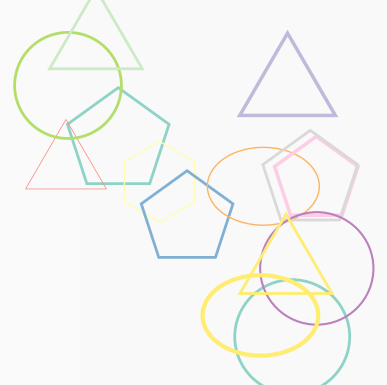[{"shape": "circle", "thickness": 2, "radius": 0.74, "center": [0.754, 0.125]}, {"shape": "pentagon", "thickness": 2, "radius": 0.69, "center": [0.305, 0.634]}, {"shape": "hexagon", "thickness": 1, "radius": 0.52, "center": [0.412, 0.528]}, {"shape": "triangle", "thickness": 2.5, "radius": 0.71, "center": [0.742, 0.771]}, {"shape": "triangle", "thickness": 0.5, "radius": 0.6, "center": [0.17, 0.569]}, {"shape": "pentagon", "thickness": 2, "radius": 0.62, "center": [0.483, 0.432]}, {"shape": "oval", "thickness": 1, "radius": 0.72, "center": [0.68, 0.516]}, {"shape": "circle", "thickness": 2, "radius": 0.69, "center": [0.176, 0.778]}, {"shape": "pentagon", "thickness": 2.5, "radius": 0.57, "center": [0.816, 0.532]}, {"shape": "pentagon", "thickness": 2, "radius": 0.64, "center": [0.801, 0.533]}, {"shape": "circle", "thickness": 1.5, "radius": 0.73, "center": [0.818, 0.303]}, {"shape": "triangle", "thickness": 2, "radius": 0.69, "center": [0.248, 0.89]}, {"shape": "triangle", "thickness": 2, "radius": 0.69, "center": [0.738, 0.306]}, {"shape": "oval", "thickness": 3, "radius": 0.75, "center": [0.672, 0.181]}]